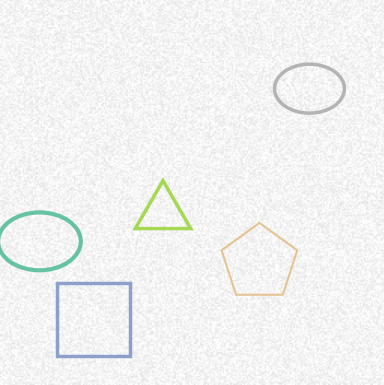[{"shape": "oval", "thickness": 3, "radius": 0.54, "center": [0.102, 0.373]}, {"shape": "square", "thickness": 2.5, "radius": 0.47, "center": [0.243, 0.17]}, {"shape": "triangle", "thickness": 2.5, "radius": 0.42, "center": [0.423, 0.448]}, {"shape": "pentagon", "thickness": 1.5, "radius": 0.52, "center": [0.674, 0.318]}, {"shape": "oval", "thickness": 2.5, "radius": 0.45, "center": [0.804, 0.77]}]